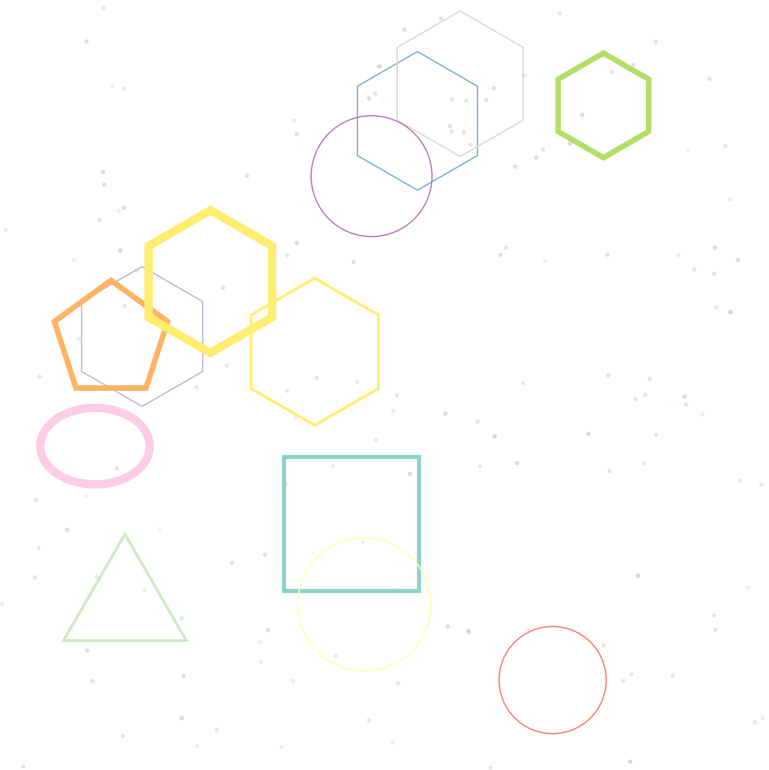[{"shape": "square", "thickness": 1.5, "radius": 0.44, "center": [0.457, 0.32]}, {"shape": "circle", "thickness": 0.5, "radius": 0.43, "center": [0.473, 0.215]}, {"shape": "hexagon", "thickness": 0.5, "radius": 0.45, "center": [0.185, 0.563]}, {"shape": "circle", "thickness": 0.5, "radius": 0.35, "center": [0.718, 0.117]}, {"shape": "hexagon", "thickness": 0.5, "radius": 0.45, "center": [0.542, 0.843]}, {"shape": "pentagon", "thickness": 2, "radius": 0.39, "center": [0.144, 0.559]}, {"shape": "hexagon", "thickness": 2, "radius": 0.34, "center": [0.784, 0.863]}, {"shape": "oval", "thickness": 3, "radius": 0.36, "center": [0.123, 0.421]}, {"shape": "hexagon", "thickness": 0.5, "radius": 0.47, "center": [0.598, 0.891]}, {"shape": "circle", "thickness": 0.5, "radius": 0.39, "center": [0.483, 0.771]}, {"shape": "triangle", "thickness": 1, "radius": 0.46, "center": [0.162, 0.214]}, {"shape": "hexagon", "thickness": 3, "radius": 0.46, "center": [0.273, 0.634]}, {"shape": "hexagon", "thickness": 1, "radius": 0.48, "center": [0.409, 0.543]}]